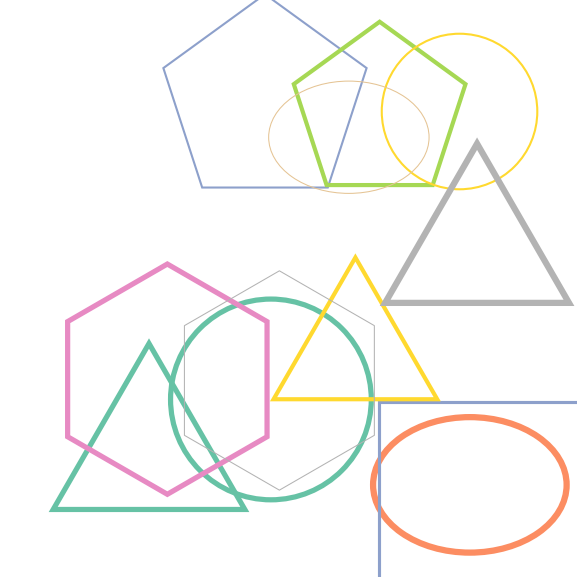[{"shape": "triangle", "thickness": 2.5, "radius": 0.96, "center": [0.258, 0.213]}, {"shape": "circle", "thickness": 2.5, "radius": 0.87, "center": [0.469, 0.307]}, {"shape": "oval", "thickness": 3, "radius": 0.84, "center": [0.814, 0.16]}, {"shape": "pentagon", "thickness": 1, "radius": 0.93, "center": [0.459, 0.824]}, {"shape": "square", "thickness": 1.5, "radius": 0.94, "center": [0.844, 0.115]}, {"shape": "hexagon", "thickness": 2.5, "radius": 1.0, "center": [0.29, 0.343]}, {"shape": "pentagon", "thickness": 2, "radius": 0.78, "center": [0.657, 0.805]}, {"shape": "triangle", "thickness": 2, "radius": 0.82, "center": [0.615, 0.39]}, {"shape": "circle", "thickness": 1, "radius": 0.67, "center": [0.796, 0.806]}, {"shape": "oval", "thickness": 0.5, "radius": 0.69, "center": [0.604, 0.761]}, {"shape": "hexagon", "thickness": 0.5, "radius": 0.95, "center": [0.484, 0.34]}, {"shape": "triangle", "thickness": 3, "radius": 0.92, "center": [0.826, 0.567]}]